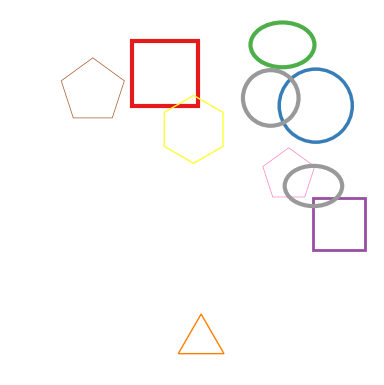[{"shape": "square", "thickness": 3, "radius": 0.43, "center": [0.429, 0.809]}, {"shape": "circle", "thickness": 2.5, "radius": 0.47, "center": [0.82, 0.726]}, {"shape": "oval", "thickness": 3, "radius": 0.42, "center": [0.734, 0.883]}, {"shape": "square", "thickness": 2, "radius": 0.34, "center": [0.88, 0.418]}, {"shape": "triangle", "thickness": 1, "radius": 0.34, "center": [0.522, 0.116]}, {"shape": "hexagon", "thickness": 1, "radius": 0.44, "center": [0.503, 0.664]}, {"shape": "pentagon", "thickness": 0.5, "radius": 0.43, "center": [0.241, 0.763]}, {"shape": "pentagon", "thickness": 0.5, "radius": 0.35, "center": [0.75, 0.546]}, {"shape": "circle", "thickness": 3, "radius": 0.36, "center": [0.703, 0.746]}, {"shape": "oval", "thickness": 3, "radius": 0.37, "center": [0.814, 0.517]}]